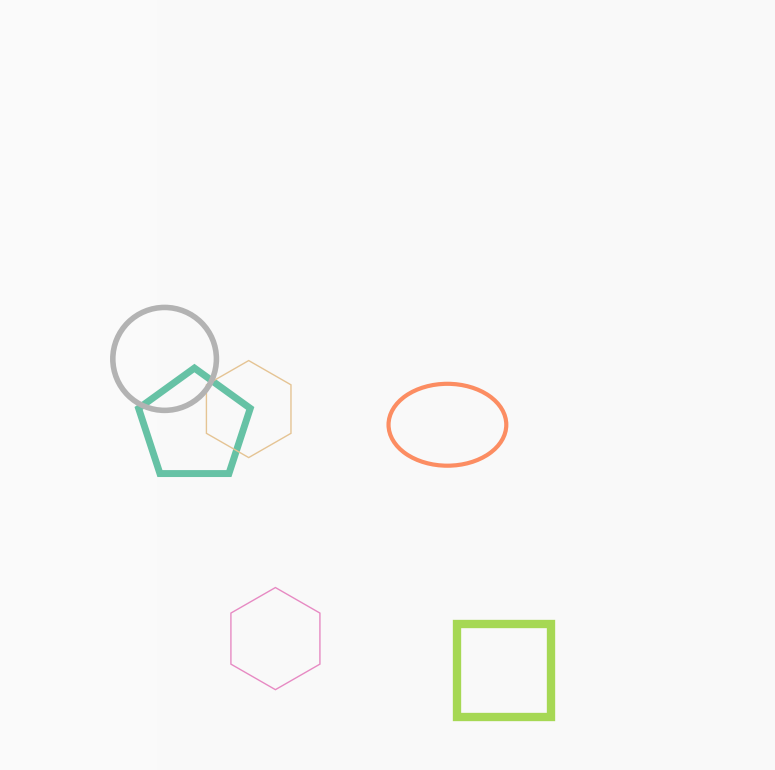[{"shape": "pentagon", "thickness": 2.5, "radius": 0.38, "center": [0.251, 0.446]}, {"shape": "oval", "thickness": 1.5, "radius": 0.38, "center": [0.577, 0.448]}, {"shape": "hexagon", "thickness": 0.5, "radius": 0.33, "center": [0.355, 0.171]}, {"shape": "square", "thickness": 3, "radius": 0.3, "center": [0.651, 0.129]}, {"shape": "hexagon", "thickness": 0.5, "radius": 0.31, "center": [0.321, 0.469]}, {"shape": "circle", "thickness": 2, "radius": 0.33, "center": [0.212, 0.534]}]